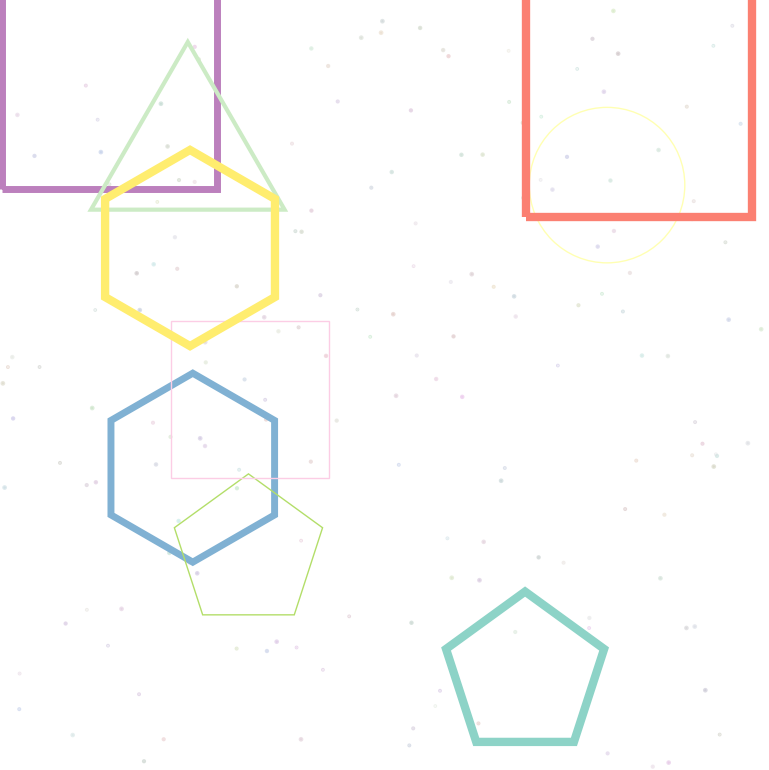[{"shape": "pentagon", "thickness": 3, "radius": 0.54, "center": [0.682, 0.124]}, {"shape": "circle", "thickness": 0.5, "radius": 0.5, "center": [0.788, 0.76]}, {"shape": "square", "thickness": 3, "radius": 0.73, "center": [0.83, 0.865]}, {"shape": "hexagon", "thickness": 2.5, "radius": 0.61, "center": [0.25, 0.393]}, {"shape": "pentagon", "thickness": 0.5, "radius": 0.51, "center": [0.323, 0.283]}, {"shape": "square", "thickness": 0.5, "radius": 0.51, "center": [0.324, 0.481]}, {"shape": "square", "thickness": 2.5, "radius": 0.7, "center": [0.143, 0.894]}, {"shape": "triangle", "thickness": 1.5, "radius": 0.73, "center": [0.244, 0.8]}, {"shape": "hexagon", "thickness": 3, "radius": 0.64, "center": [0.247, 0.678]}]